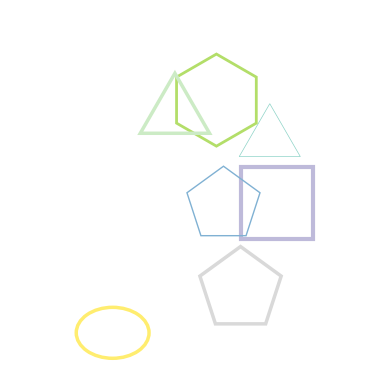[{"shape": "triangle", "thickness": 0.5, "radius": 0.46, "center": [0.701, 0.639]}, {"shape": "square", "thickness": 3, "radius": 0.47, "center": [0.719, 0.473]}, {"shape": "pentagon", "thickness": 1, "radius": 0.5, "center": [0.58, 0.468]}, {"shape": "hexagon", "thickness": 2, "radius": 0.6, "center": [0.562, 0.74]}, {"shape": "pentagon", "thickness": 2.5, "radius": 0.55, "center": [0.625, 0.249]}, {"shape": "triangle", "thickness": 2.5, "radius": 0.52, "center": [0.454, 0.706]}, {"shape": "oval", "thickness": 2.5, "radius": 0.47, "center": [0.293, 0.136]}]